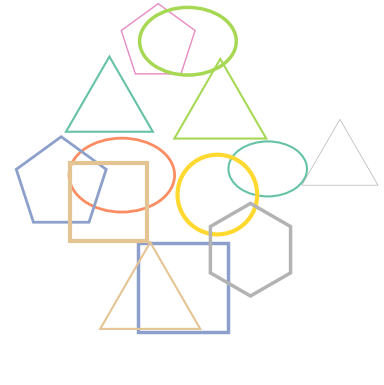[{"shape": "triangle", "thickness": 1.5, "radius": 0.65, "center": [0.284, 0.723]}, {"shape": "oval", "thickness": 1.5, "radius": 0.51, "center": [0.695, 0.561]}, {"shape": "oval", "thickness": 2, "radius": 0.69, "center": [0.316, 0.545]}, {"shape": "square", "thickness": 2.5, "radius": 0.58, "center": [0.475, 0.254]}, {"shape": "pentagon", "thickness": 2, "radius": 0.61, "center": [0.159, 0.522]}, {"shape": "pentagon", "thickness": 1, "radius": 0.5, "center": [0.411, 0.89]}, {"shape": "triangle", "thickness": 1.5, "radius": 0.69, "center": [0.572, 0.709]}, {"shape": "oval", "thickness": 2.5, "radius": 0.63, "center": [0.488, 0.893]}, {"shape": "circle", "thickness": 3, "radius": 0.52, "center": [0.565, 0.495]}, {"shape": "square", "thickness": 3, "radius": 0.5, "center": [0.281, 0.476]}, {"shape": "triangle", "thickness": 1.5, "radius": 0.75, "center": [0.39, 0.221]}, {"shape": "hexagon", "thickness": 2.5, "radius": 0.6, "center": [0.651, 0.351]}, {"shape": "triangle", "thickness": 0.5, "radius": 0.57, "center": [0.883, 0.576]}]